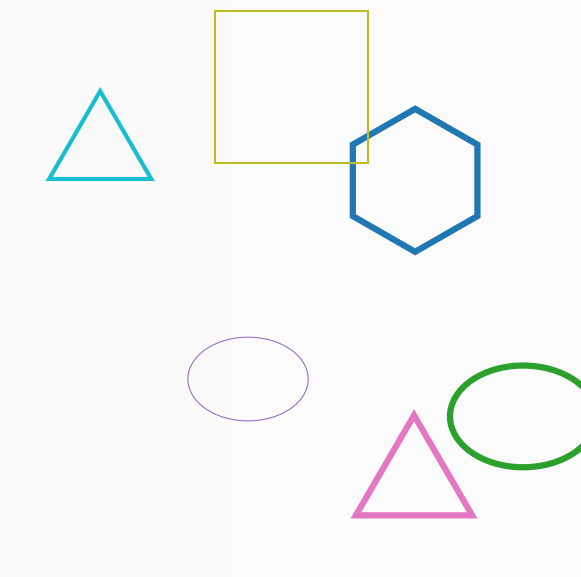[{"shape": "hexagon", "thickness": 3, "radius": 0.62, "center": [0.714, 0.687]}, {"shape": "oval", "thickness": 3, "radius": 0.63, "center": [0.9, 0.278]}, {"shape": "oval", "thickness": 0.5, "radius": 0.52, "center": [0.427, 0.343]}, {"shape": "triangle", "thickness": 3, "radius": 0.58, "center": [0.712, 0.165]}, {"shape": "square", "thickness": 1, "radius": 0.66, "center": [0.502, 0.849]}, {"shape": "triangle", "thickness": 2, "radius": 0.51, "center": [0.172, 0.74]}]